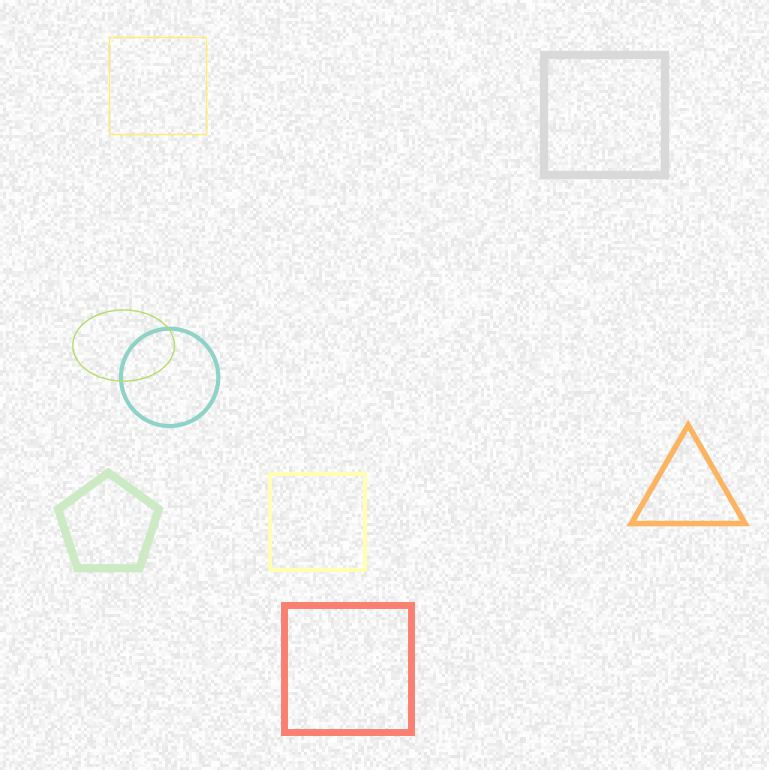[{"shape": "circle", "thickness": 1.5, "radius": 0.32, "center": [0.22, 0.51]}, {"shape": "square", "thickness": 1.5, "radius": 0.31, "center": [0.412, 0.322]}, {"shape": "square", "thickness": 2.5, "radius": 0.41, "center": [0.452, 0.132]}, {"shape": "triangle", "thickness": 2, "radius": 0.43, "center": [0.894, 0.363]}, {"shape": "oval", "thickness": 0.5, "radius": 0.33, "center": [0.161, 0.551]}, {"shape": "square", "thickness": 3, "radius": 0.39, "center": [0.785, 0.85]}, {"shape": "pentagon", "thickness": 3, "radius": 0.34, "center": [0.141, 0.318]}, {"shape": "square", "thickness": 0.5, "radius": 0.31, "center": [0.205, 0.889]}]